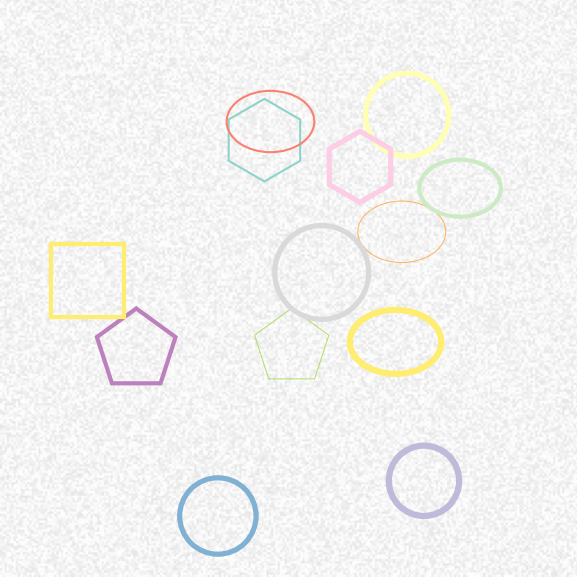[{"shape": "hexagon", "thickness": 1, "radius": 0.36, "center": [0.458, 0.756]}, {"shape": "circle", "thickness": 2.5, "radius": 0.36, "center": [0.705, 0.8]}, {"shape": "circle", "thickness": 3, "radius": 0.3, "center": [0.734, 0.167]}, {"shape": "oval", "thickness": 1, "radius": 0.38, "center": [0.468, 0.789]}, {"shape": "circle", "thickness": 2.5, "radius": 0.33, "center": [0.377, 0.106]}, {"shape": "oval", "thickness": 0.5, "radius": 0.38, "center": [0.696, 0.598]}, {"shape": "pentagon", "thickness": 0.5, "radius": 0.34, "center": [0.505, 0.398]}, {"shape": "hexagon", "thickness": 2.5, "radius": 0.31, "center": [0.623, 0.71]}, {"shape": "circle", "thickness": 2.5, "radius": 0.41, "center": [0.557, 0.527]}, {"shape": "pentagon", "thickness": 2, "radius": 0.36, "center": [0.236, 0.393]}, {"shape": "oval", "thickness": 2, "radius": 0.35, "center": [0.797, 0.673]}, {"shape": "square", "thickness": 2, "radius": 0.32, "center": [0.152, 0.513]}, {"shape": "oval", "thickness": 3, "radius": 0.4, "center": [0.685, 0.407]}]